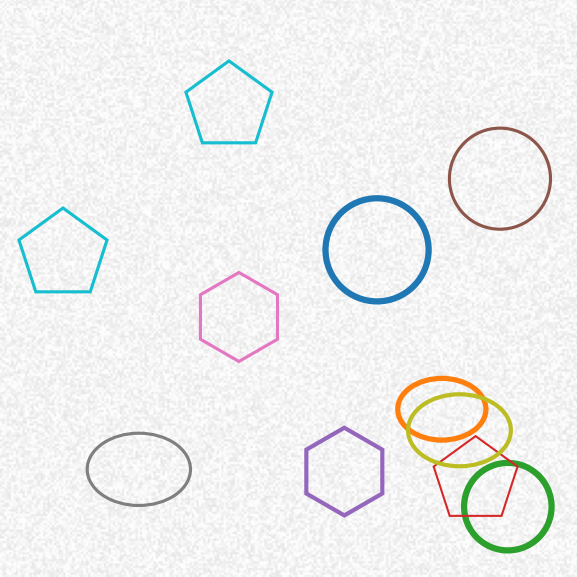[{"shape": "circle", "thickness": 3, "radius": 0.45, "center": [0.653, 0.567]}, {"shape": "oval", "thickness": 2.5, "radius": 0.38, "center": [0.765, 0.291]}, {"shape": "circle", "thickness": 3, "radius": 0.38, "center": [0.879, 0.122]}, {"shape": "pentagon", "thickness": 1, "radius": 0.38, "center": [0.824, 0.168]}, {"shape": "hexagon", "thickness": 2, "radius": 0.38, "center": [0.596, 0.183]}, {"shape": "circle", "thickness": 1.5, "radius": 0.44, "center": [0.866, 0.69]}, {"shape": "hexagon", "thickness": 1.5, "radius": 0.39, "center": [0.414, 0.45]}, {"shape": "oval", "thickness": 1.5, "radius": 0.45, "center": [0.24, 0.186]}, {"shape": "oval", "thickness": 2, "radius": 0.45, "center": [0.796, 0.254]}, {"shape": "pentagon", "thickness": 1.5, "radius": 0.39, "center": [0.397, 0.815]}, {"shape": "pentagon", "thickness": 1.5, "radius": 0.4, "center": [0.109, 0.559]}]